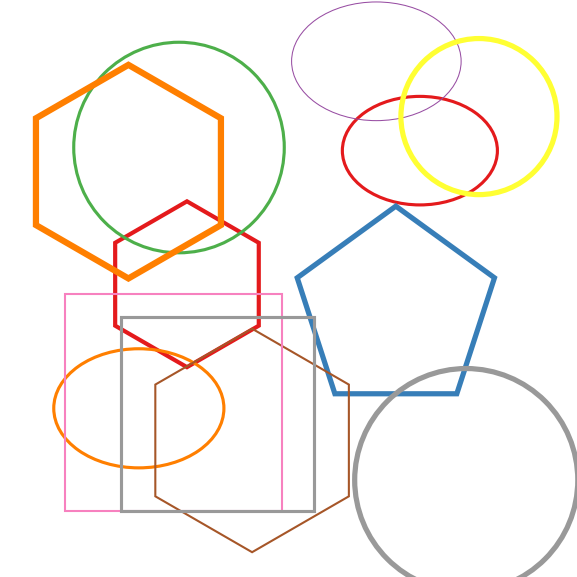[{"shape": "hexagon", "thickness": 2, "radius": 0.72, "center": [0.324, 0.507]}, {"shape": "oval", "thickness": 1.5, "radius": 0.67, "center": [0.727, 0.738]}, {"shape": "pentagon", "thickness": 2.5, "radius": 0.9, "center": [0.685, 0.463]}, {"shape": "circle", "thickness": 1.5, "radius": 0.91, "center": [0.31, 0.744]}, {"shape": "oval", "thickness": 0.5, "radius": 0.73, "center": [0.652, 0.893]}, {"shape": "hexagon", "thickness": 3, "radius": 0.92, "center": [0.222, 0.702]}, {"shape": "oval", "thickness": 1.5, "radius": 0.74, "center": [0.24, 0.292]}, {"shape": "circle", "thickness": 2.5, "radius": 0.68, "center": [0.829, 0.797]}, {"shape": "hexagon", "thickness": 1, "radius": 0.97, "center": [0.437, 0.236]}, {"shape": "square", "thickness": 1, "radius": 0.94, "center": [0.301, 0.303]}, {"shape": "square", "thickness": 1.5, "radius": 0.84, "center": [0.376, 0.282]}, {"shape": "circle", "thickness": 2.5, "radius": 0.97, "center": [0.807, 0.168]}]